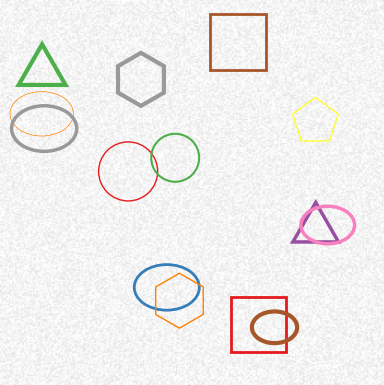[{"shape": "circle", "thickness": 1, "radius": 0.38, "center": [0.333, 0.555]}, {"shape": "square", "thickness": 2, "radius": 0.36, "center": [0.672, 0.158]}, {"shape": "oval", "thickness": 2, "radius": 0.42, "center": [0.433, 0.254]}, {"shape": "circle", "thickness": 1.5, "radius": 0.31, "center": [0.455, 0.59]}, {"shape": "triangle", "thickness": 3, "radius": 0.35, "center": [0.109, 0.815]}, {"shape": "triangle", "thickness": 2.5, "radius": 0.34, "center": [0.82, 0.406]}, {"shape": "hexagon", "thickness": 1, "radius": 0.36, "center": [0.466, 0.219]}, {"shape": "oval", "thickness": 0.5, "radius": 0.41, "center": [0.108, 0.704]}, {"shape": "pentagon", "thickness": 1, "radius": 0.31, "center": [0.819, 0.684]}, {"shape": "oval", "thickness": 3, "radius": 0.29, "center": [0.713, 0.15]}, {"shape": "square", "thickness": 2, "radius": 0.36, "center": [0.617, 0.891]}, {"shape": "oval", "thickness": 2.5, "radius": 0.35, "center": [0.851, 0.415]}, {"shape": "hexagon", "thickness": 3, "radius": 0.34, "center": [0.366, 0.794]}, {"shape": "oval", "thickness": 2.5, "radius": 0.42, "center": [0.115, 0.666]}]